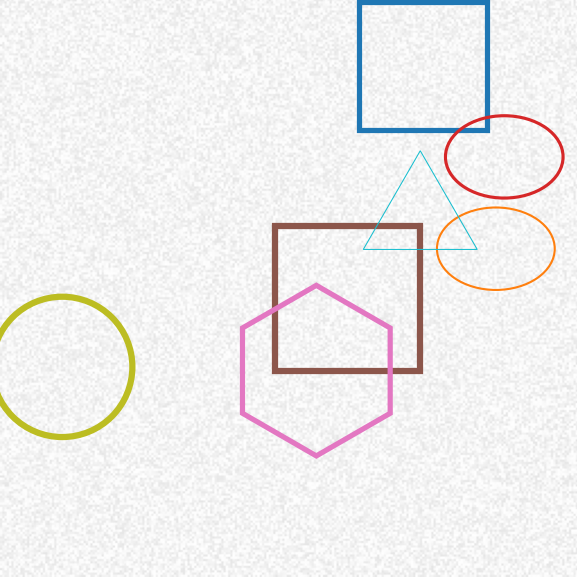[{"shape": "square", "thickness": 2.5, "radius": 0.55, "center": [0.732, 0.884]}, {"shape": "oval", "thickness": 1, "radius": 0.51, "center": [0.859, 0.568]}, {"shape": "oval", "thickness": 1.5, "radius": 0.51, "center": [0.873, 0.727]}, {"shape": "square", "thickness": 3, "radius": 0.63, "center": [0.602, 0.482]}, {"shape": "hexagon", "thickness": 2.5, "radius": 0.74, "center": [0.548, 0.357]}, {"shape": "circle", "thickness": 3, "radius": 0.61, "center": [0.108, 0.364]}, {"shape": "triangle", "thickness": 0.5, "radius": 0.57, "center": [0.728, 0.624]}]